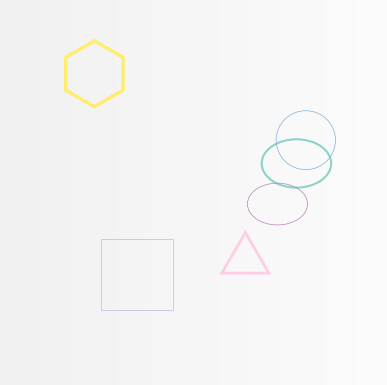[{"shape": "oval", "thickness": 1.5, "radius": 0.45, "center": [0.765, 0.575]}, {"shape": "square", "thickness": 0.5, "radius": 0.46, "center": [0.355, 0.286]}, {"shape": "circle", "thickness": 0.5, "radius": 0.38, "center": [0.789, 0.636]}, {"shape": "triangle", "thickness": 2, "radius": 0.35, "center": [0.633, 0.326]}, {"shape": "oval", "thickness": 0.5, "radius": 0.39, "center": [0.716, 0.47]}, {"shape": "hexagon", "thickness": 2.5, "radius": 0.43, "center": [0.244, 0.808]}]